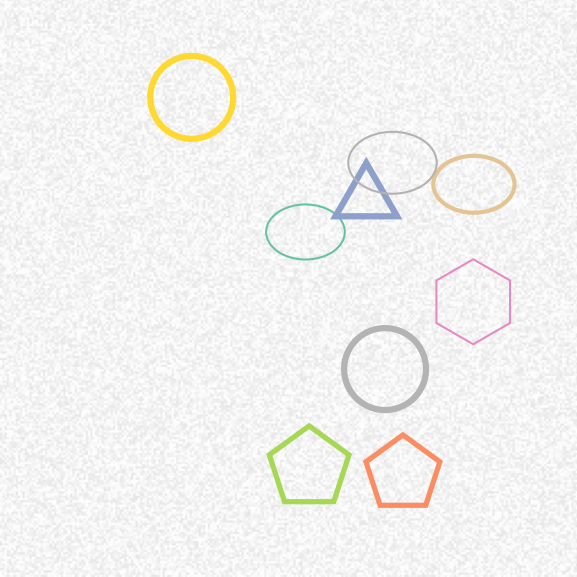[{"shape": "oval", "thickness": 1, "radius": 0.34, "center": [0.529, 0.597]}, {"shape": "pentagon", "thickness": 2.5, "radius": 0.34, "center": [0.698, 0.179]}, {"shape": "triangle", "thickness": 3, "radius": 0.31, "center": [0.634, 0.655]}, {"shape": "hexagon", "thickness": 1, "radius": 0.37, "center": [0.819, 0.477]}, {"shape": "pentagon", "thickness": 2.5, "radius": 0.36, "center": [0.535, 0.189]}, {"shape": "circle", "thickness": 3, "radius": 0.36, "center": [0.332, 0.831]}, {"shape": "oval", "thickness": 2, "radius": 0.35, "center": [0.821, 0.68]}, {"shape": "oval", "thickness": 1, "radius": 0.38, "center": [0.68, 0.717]}, {"shape": "circle", "thickness": 3, "radius": 0.35, "center": [0.667, 0.36]}]